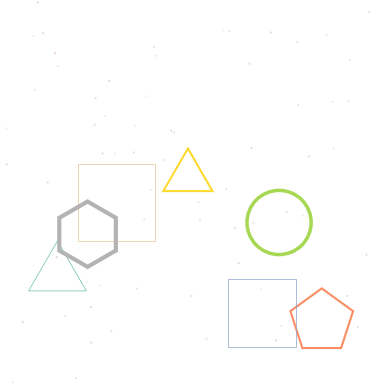[{"shape": "triangle", "thickness": 0.5, "radius": 0.43, "center": [0.149, 0.288]}, {"shape": "pentagon", "thickness": 1.5, "radius": 0.43, "center": [0.836, 0.165]}, {"shape": "square", "thickness": 0.5, "radius": 0.44, "center": [0.68, 0.187]}, {"shape": "circle", "thickness": 2.5, "radius": 0.42, "center": [0.725, 0.422]}, {"shape": "triangle", "thickness": 1.5, "radius": 0.37, "center": [0.488, 0.541]}, {"shape": "square", "thickness": 0.5, "radius": 0.5, "center": [0.303, 0.474]}, {"shape": "hexagon", "thickness": 3, "radius": 0.42, "center": [0.227, 0.392]}]